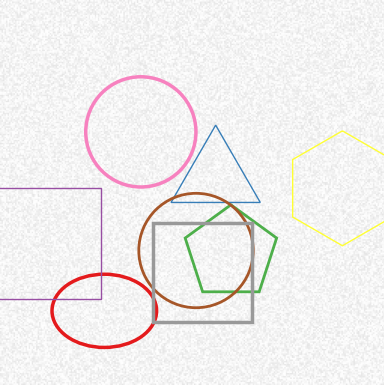[{"shape": "oval", "thickness": 2.5, "radius": 0.68, "center": [0.271, 0.193]}, {"shape": "triangle", "thickness": 1, "radius": 0.67, "center": [0.56, 0.541]}, {"shape": "pentagon", "thickness": 2, "radius": 0.62, "center": [0.6, 0.343]}, {"shape": "square", "thickness": 1, "radius": 0.72, "center": [0.119, 0.368]}, {"shape": "hexagon", "thickness": 1, "radius": 0.75, "center": [0.889, 0.511]}, {"shape": "circle", "thickness": 2, "radius": 0.74, "center": [0.509, 0.349]}, {"shape": "circle", "thickness": 2.5, "radius": 0.72, "center": [0.366, 0.657]}, {"shape": "square", "thickness": 2.5, "radius": 0.64, "center": [0.526, 0.291]}]